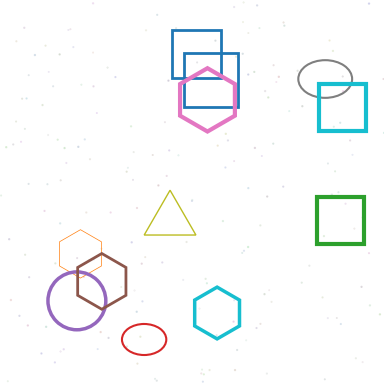[{"shape": "square", "thickness": 2, "radius": 0.32, "center": [0.51, 0.859]}, {"shape": "square", "thickness": 2, "radius": 0.35, "center": [0.548, 0.792]}, {"shape": "hexagon", "thickness": 0.5, "radius": 0.31, "center": [0.209, 0.341]}, {"shape": "square", "thickness": 3, "radius": 0.3, "center": [0.885, 0.428]}, {"shape": "oval", "thickness": 1.5, "radius": 0.29, "center": [0.374, 0.118]}, {"shape": "circle", "thickness": 2.5, "radius": 0.38, "center": [0.2, 0.219]}, {"shape": "hexagon", "thickness": 2, "radius": 0.36, "center": [0.264, 0.269]}, {"shape": "hexagon", "thickness": 3, "radius": 0.41, "center": [0.539, 0.741]}, {"shape": "oval", "thickness": 1.5, "radius": 0.35, "center": [0.845, 0.795]}, {"shape": "triangle", "thickness": 1, "radius": 0.39, "center": [0.442, 0.428]}, {"shape": "hexagon", "thickness": 2.5, "radius": 0.34, "center": [0.564, 0.187]}, {"shape": "square", "thickness": 3, "radius": 0.3, "center": [0.89, 0.721]}]